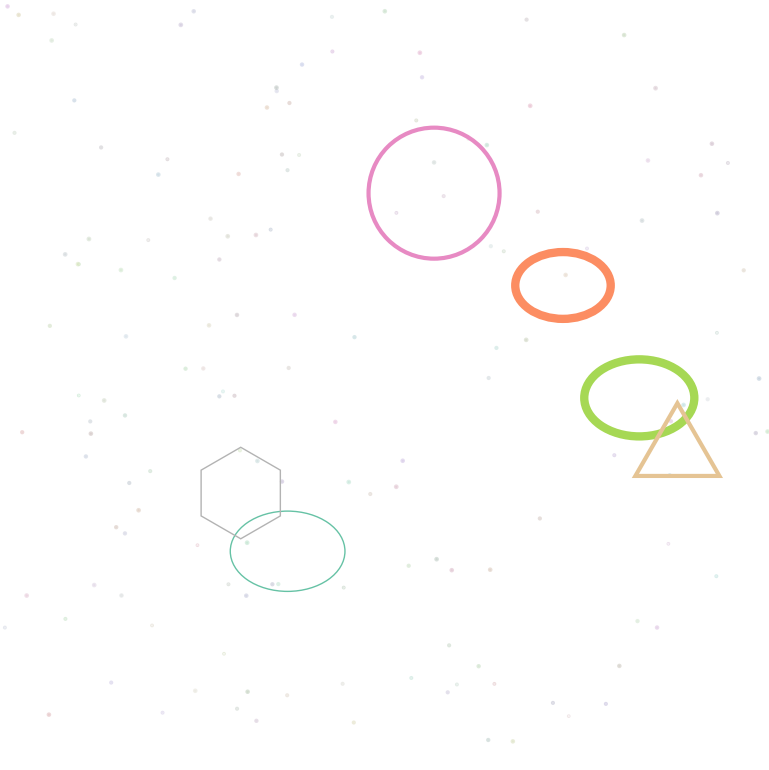[{"shape": "oval", "thickness": 0.5, "radius": 0.37, "center": [0.374, 0.284]}, {"shape": "oval", "thickness": 3, "radius": 0.31, "center": [0.731, 0.629]}, {"shape": "circle", "thickness": 1.5, "radius": 0.43, "center": [0.564, 0.749]}, {"shape": "oval", "thickness": 3, "radius": 0.36, "center": [0.83, 0.483]}, {"shape": "triangle", "thickness": 1.5, "radius": 0.32, "center": [0.88, 0.413]}, {"shape": "hexagon", "thickness": 0.5, "radius": 0.3, "center": [0.313, 0.36]}]